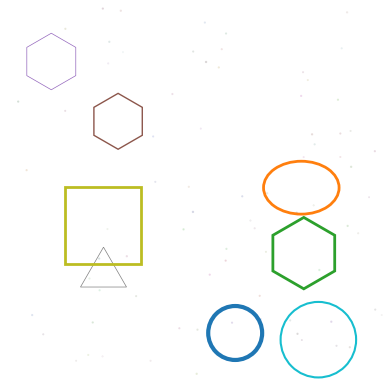[{"shape": "circle", "thickness": 3, "radius": 0.35, "center": [0.611, 0.135]}, {"shape": "oval", "thickness": 2, "radius": 0.49, "center": [0.783, 0.513]}, {"shape": "hexagon", "thickness": 2, "radius": 0.46, "center": [0.789, 0.343]}, {"shape": "hexagon", "thickness": 0.5, "radius": 0.37, "center": [0.133, 0.84]}, {"shape": "hexagon", "thickness": 1, "radius": 0.36, "center": [0.307, 0.685]}, {"shape": "triangle", "thickness": 0.5, "radius": 0.35, "center": [0.269, 0.289]}, {"shape": "square", "thickness": 2, "radius": 0.5, "center": [0.268, 0.415]}, {"shape": "circle", "thickness": 1.5, "radius": 0.49, "center": [0.827, 0.118]}]